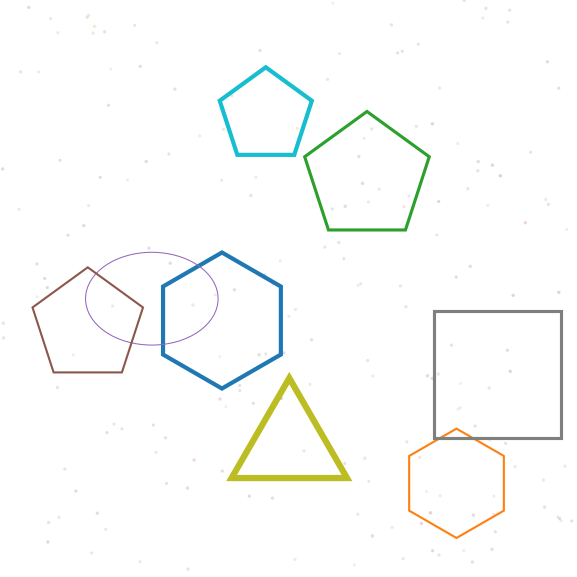[{"shape": "hexagon", "thickness": 2, "radius": 0.59, "center": [0.384, 0.444]}, {"shape": "hexagon", "thickness": 1, "radius": 0.47, "center": [0.79, 0.162]}, {"shape": "pentagon", "thickness": 1.5, "radius": 0.57, "center": [0.635, 0.693]}, {"shape": "oval", "thickness": 0.5, "radius": 0.57, "center": [0.263, 0.482]}, {"shape": "pentagon", "thickness": 1, "radius": 0.5, "center": [0.152, 0.436]}, {"shape": "square", "thickness": 1.5, "radius": 0.55, "center": [0.862, 0.35]}, {"shape": "triangle", "thickness": 3, "radius": 0.58, "center": [0.501, 0.229]}, {"shape": "pentagon", "thickness": 2, "radius": 0.42, "center": [0.46, 0.799]}]